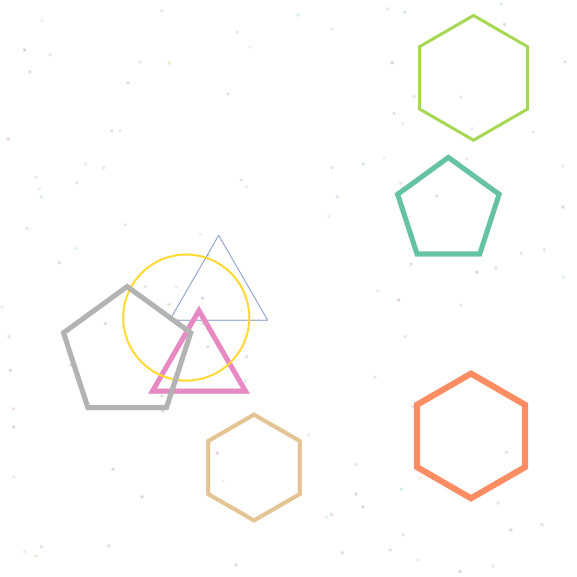[{"shape": "pentagon", "thickness": 2.5, "radius": 0.46, "center": [0.776, 0.634]}, {"shape": "hexagon", "thickness": 3, "radius": 0.54, "center": [0.816, 0.244]}, {"shape": "triangle", "thickness": 0.5, "radius": 0.49, "center": [0.379, 0.494]}, {"shape": "triangle", "thickness": 2.5, "radius": 0.47, "center": [0.345, 0.368]}, {"shape": "hexagon", "thickness": 1.5, "radius": 0.54, "center": [0.82, 0.864]}, {"shape": "circle", "thickness": 1, "radius": 0.55, "center": [0.322, 0.449]}, {"shape": "hexagon", "thickness": 2, "radius": 0.46, "center": [0.44, 0.19]}, {"shape": "pentagon", "thickness": 2.5, "radius": 0.58, "center": [0.22, 0.387]}]